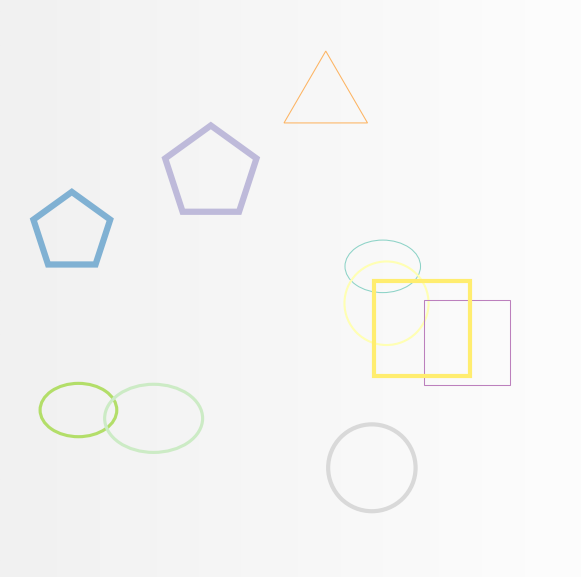[{"shape": "oval", "thickness": 0.5, "radius": 0.32, "center": [0.659, 0.538]}, {"shape": "circle", "thickness": 1, "radius": 0.36, "center": [0.665, 0.474]}, {"shape": "pentagon", "thickness": 3, "radius": 0.41, "center": [0.363, 0.699]}, {"shape": "pentagon", "thickness": 3, "radius": 0.35, "center": [0.124, 0.597]}, {"shape": "triangle", "thickness": 0.5, "radius": 0.41, "center": [0.56, 0.828]}, {"shape": "oval", "thickness": 1.5, "radius": 0.33, "center": [0.135, 0.289]}, {"shape": "circle", "thickness": 2, "radius": 0.38, "center": [0.64, 0.189]}, {"shape": "square", "thickness": 0.5, "radius": 0.37, "center": [0.803, 0.406]}, {"shape": "oval", "thickness": 1.5, "radius": 0.42, "center": [0.264, 0.275]}, {"shape": "square", "thickness": 2, "radius": 0.41, "center": [0.726, 0.431]}]